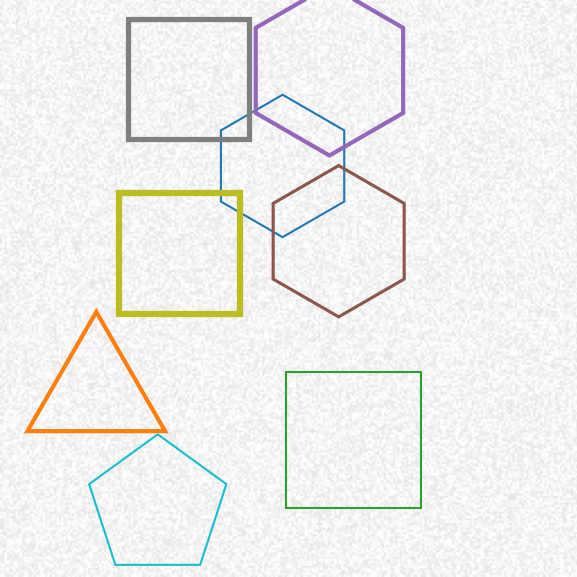[{"shape": "hexagon", "thickness": 1, "radius": 0.62, "center": [0.489, 0.712]}, {"shape": "triangle", "thickness": 2, "radius": 0.69, "center": [0.167, 0.321]}, {"shape": "square", "thickness": 1, "radius": 0.59, "center": [0.612, 0.237]}, {"shape": "hexagon", "thickness": 2, "radius": 0.74, "center": [0.57, 0.877]}, {"shape": "hexagon", "thickness": 1.5, "radius": 0.65, "center": [0.586, 0.581]}, {"shape": "square", "thickness": 2.5, "radius": 0.52, "center": [0.327, 0.863]}, {"shape": "square", "thickness": 3, "radius": 0.53, "center": [0.31, 0.56]}, {"shape": "pentagon", "thickness": 1, "radius": 0.62, "center": [0.273, 0.122]}]